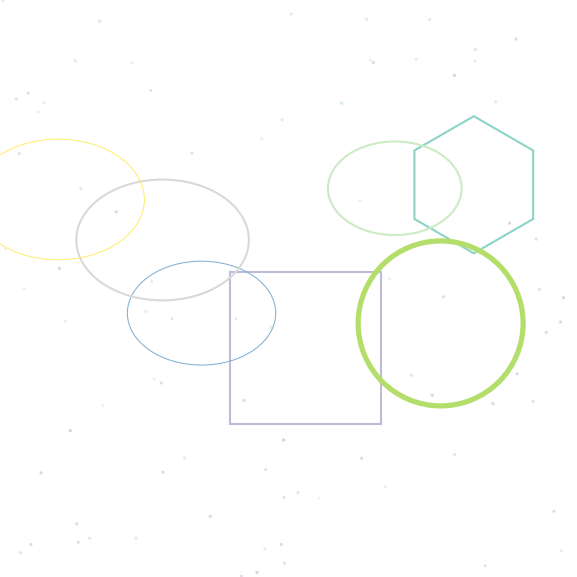[{"shape": "hexagon", "thickness": 1, "radius": 0.59, "center": [0.82, 0.679]}, {"shape": "square", "thickness": 1, "radius": 0.66, "center": [0.529, 0.396]}, {"shape": "oval", "thickness": 0.5, "radius": 0.64, "center": [0.349, 0.457]}, {"shape": "circle", "thickness": 2.5, "radius": 0.71, "center": [0.763, 0.439]}, {"shape": "oval", "thickness": 1, "radius": 0.75, "center": [0.282, 0.584]}, {"shape": "oval", "thickness": 1, "radius": 0.58, "center": [0.684, 0.673]}, {"shape": "oval", "thickness": 0.5, "radius": 0.75, "center": [0.101, 0.654]}]